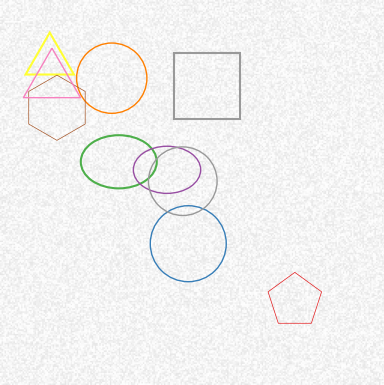[{"shape": "pentagon", "thickness": 0.5, "radius": 0.37, "center": [0.766, 0.219]}, {"shape": "circle", "thickness": 1, "radius": 0.49, "center": [0.489, 0.367]}, {"shape": "oval", "thickness": 1.5, "radius": 0.49, "center": [0.309, 0.58]}, {"shape": "oval", "thickness": 1, "radius": 0.44, "center": [0.434, 0.559]}, {"shape": "circle", "thickness": 1, "radius": 0.46, "center": [0.29, 0.797]}, {"shape": "triangle", "thickness": 1.5, "radius": 0.36, "center": [0.129, 0.843]}, {"shape": "hexagon", "thickness": 0.5, "radius": 0.42, "center": [0.148, 0.72]}, {"shape": "triangle", "thickness": 1, "radius": 0.43, "center": [0.135, 0.789]}, {"shape": "square", "thickness": 1.5, "radius": 0.43, "center": [0.537, 0.776]}, {"shape": "circle", "thickness": 1, "radius": 0.45, "center": [0.475, 0.529]}]